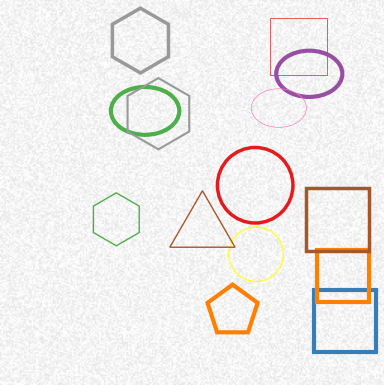[{"shape": "square", "thickness": 0.5, "radius": 0.37, "center": [0.775, 0.879]}, {"shape": "circle", "thickness": 2.5, "radius": 0.49, "center": [0.663, 0.519]}, {"shape": "square", "thickness": 3, "radius": 0.41, "center": [0.896, 0.166]}, {"shape": "oval", "thickness": 3, "radius": 0.44, "center": [0.377, 0.712]}, {"shape": "hexagon", "thickness": 1, "radius": 0.34, "center": [0.302, 0.43]}, {"shape": "oval", "thickness": 3, "radius": 0.43, "center": [0.803, 0.808]}, {"shape": "pentagon", "thickness": 3, "radius": 0.34, "center": [0.604, 0.192]}, {"shape": "square", "thickness": 3, "radius": 0.34, "center": [0.891, 0.284]}, {"shape": "circle", "thickness": 1, "radius": 0.35, "center": [0.665, 0.34]}, {"shape": "square", "thickness": 2.5, "radius": 0.41, "center": [0.876, 0.429]}, {"shape": "triangle", "thickness": 1, "radius": 0.49, "center": [0.526, 0.407]}, {"shape": "oval", "thickness": 0.5, "radius": 0.36, "center": [0.724, 0.719]}, {"shape": "hexagon", "thickness": 1.5, "radius": 0.46, "center": [0.411, 0.705]}, {"shape": "hexagon", "thickness": 2.5, "radius": 0.42, "center": [0.365, 0.895]}]